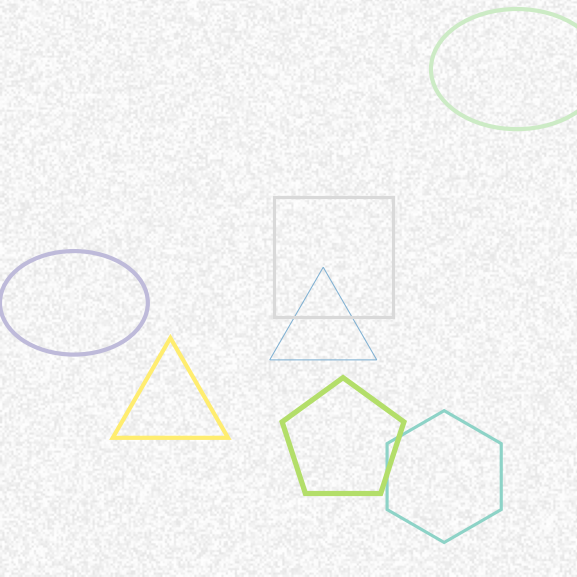[{"shape": "hexagon", "thickness": 1.5, "radius": 0.57, "center": [0.769, 0.174]}, {"shape": "oval", "thickness": 2, "radius": 0.64, "center": [0.128, 0.475]}, {"shape": "triangle", "thickness": 0.5, "radius": 0.53, "center": [0.56, 0.429]}, {"shape": "pentagon", "thickness": 2.5, "radius": 0.55, "center": [0.594, 0.234]}, {"shape": "square", "thickness": 1.5, "radius": 0.52, "center": [0.578, 0.554]}, {"shape": "oval", "thickness": 2, "radius": 0.74, "center": [0.895, 0.88]}, {"shape": "triangle", "thickness": 2, "radius": 0.58, "center": [0.295, 0.299]}]